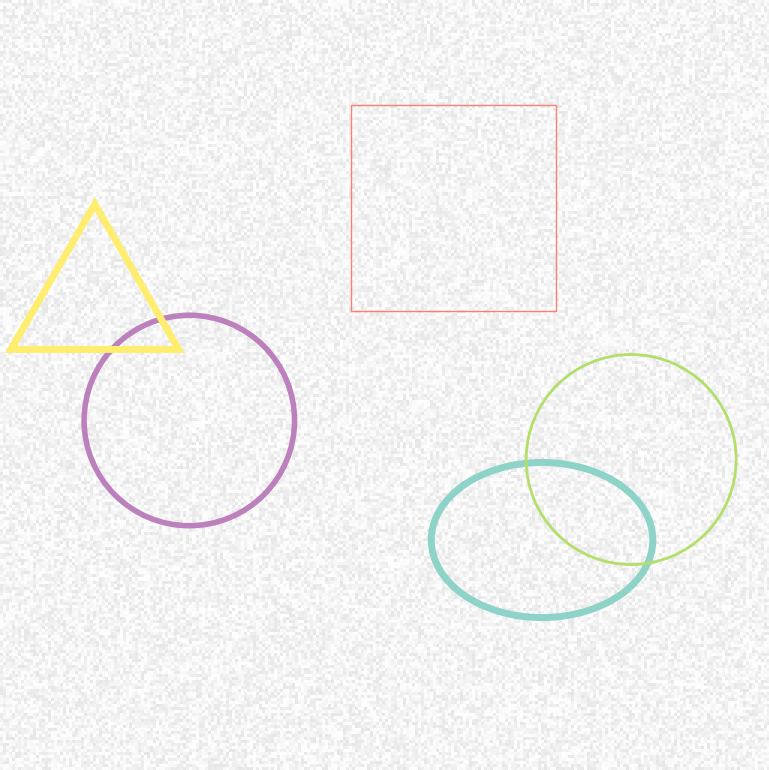[{"shape": "oval", "thickness": 2.5, "radius": 0.72, "center": [0.704, 0.299]}, {"shape": "square", "thickness": 0.5, "radius": 0.67, "center": [0.589, 0.73]}, {"shape": "circle", "thickness": 1, "radius": 0.68, "center": [0.82, 0.403]}, {"shape": "circle", "thickness": 2, "radius": 0.68, "center": [0.246, 0.454]}, {"shape": "triangle", "thickness": 2.5, "radius": 0.63, "center": [0.123, 0.609]}]